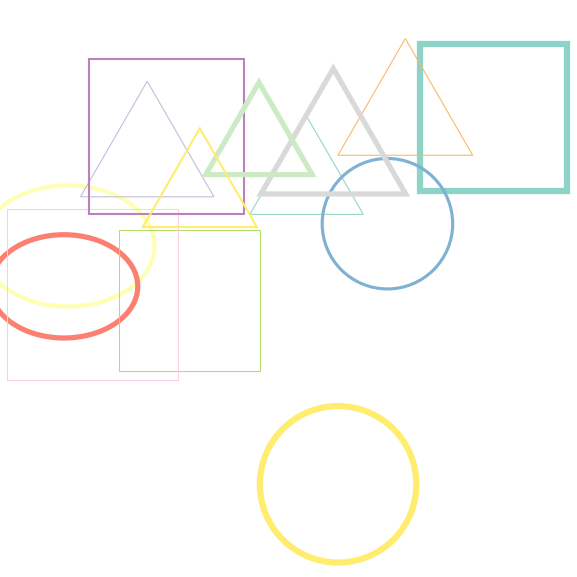[{"shape": "square", "thickness": 3, "radius": 0.64, "center": [0.855, 0.796]}, {"shape": "triangle", "thickness": 0.5, "radius": 0.57, "center": [0.531, 0.685]}, {"shape": "oval", "thickness": 2, "radius": 0.75, "center": [0.118, 0.573]}, {"shape": "triangle", "thickness": 0.5, "radius": 0.67, "center": [0.255, 0.725]}, {"shape": "oval", "thickness": 2.5, "radius": 0.64, "center": [0.111, 0.503]}, {"shape": "circle", "thickness": 1.5, "radius": 0.56, "center": [0.671, 0.612]}, {"shape": "triangle", "thickness": 0.5, "radius": 0.67, "center": [0.702, 0.798]}, {"shape": "square", "thickness": 0.5, "radius": 0.61, "center": [0.328, 0.479]}, {"shape": "square", "thickness": 0.5, "radius": 0.74, "center": [0.161, 0.489]}, {"shape": "triangle", "thickness": 2.5, "radius": 0.72, "center": [0.577, 0.736]}, {"shape": "square", "thickness": 1, "radius": 0.67, "center": [0.289, 0.763]}, {"shape": "triangle", "thickness": 2.5, "radius": 0.53, "center": [0.448, 0.75]}, {"shape": "circle", "thickness": 3, "radius": 0.68, "center": [0.585, 0.161]}, {"shape": "triangle", "thickness": 1, "radius": 0.57, "center": [0.346, 0.663]}]